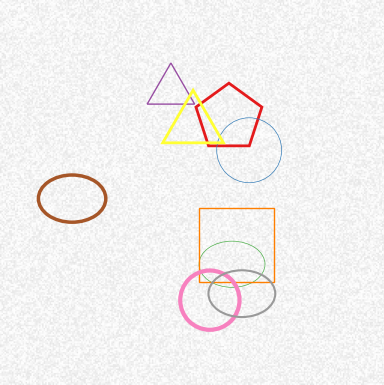[{"shape": "pentagon", "thickness": 2, "radius": 0.45, "center": [0.595, 0.694]}, {"shape": "circle", "thickness": 0.5, "radius": 0.42, "center": [0.647, 0.61]}, {"shape": "oval", "thickness": 0.5, "radius": 0.43, "center": [0.603, 0.314]}, {"shape": "triangle", "thickness": 1, "radius": 0.36, "center": [0.444, 0.765]}, {"shape": "square", "thickness": 1, "radius": 0.48, "center": [0.614, 0.363]}, {"shape": "triangle", "thickness": 2, "radius": 0.46, "center": [0.501, 0.675]}, {"shape": "oval", "thickness": 2.5, "radius": 0.44, "center": [0.187, 0.484]}, {"shape": "circle", "thickness": 3, "radius": 0.38, "center": [0.545, 0.22]}, {"shape": "oval", "thickness": 1.5, "radius": 0.43, "center": [0.628, 0.237]}]